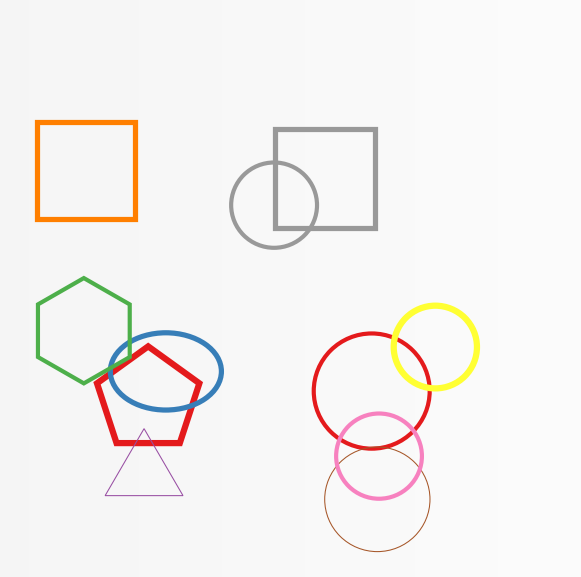[{"shape": "circle", "thickness": 2, "radius": 0.5, "center": [0.64, 0.322]}, {"shape": "pentagon", "thickness": 3, "radius": 0.46, "center": [0.255, 0.307]}, {"shape": "oval", "thickness": 2.5, "radius": 0.48, "center": [0.285, 0.356]}, {"shape": "hexagon", "thickness": 2, "radius": 0.46, "center": [0.144, 0.426]}, {"shape": "triangle", "thickness": 0.5, "radius": 0.39, "center": [0.248, 0.18]}, {"shape": "square", "thickness": 2.5, "radius": 0.42, "center": [0.148, 0.704]}, {"shape": "circle", "thickness": 3, "radius": 0.36, "center": [0.749, 0.398]}, {"shape": "circle", "thickness": 0.5, "radius": 0.45, "center": [0.649, 0.135]}, {"shape": "circle", "thickness": 2, "radius": 0.37, "center": [0.652, 0.209]}, {"shape": "square", "thickness": 2.5, "radius": 0.43, "center": [0.559, 0.69]}, {"shape": "circle", "thickness": 2, "radius": 0.37, "center": [0.472, 0.644]}]